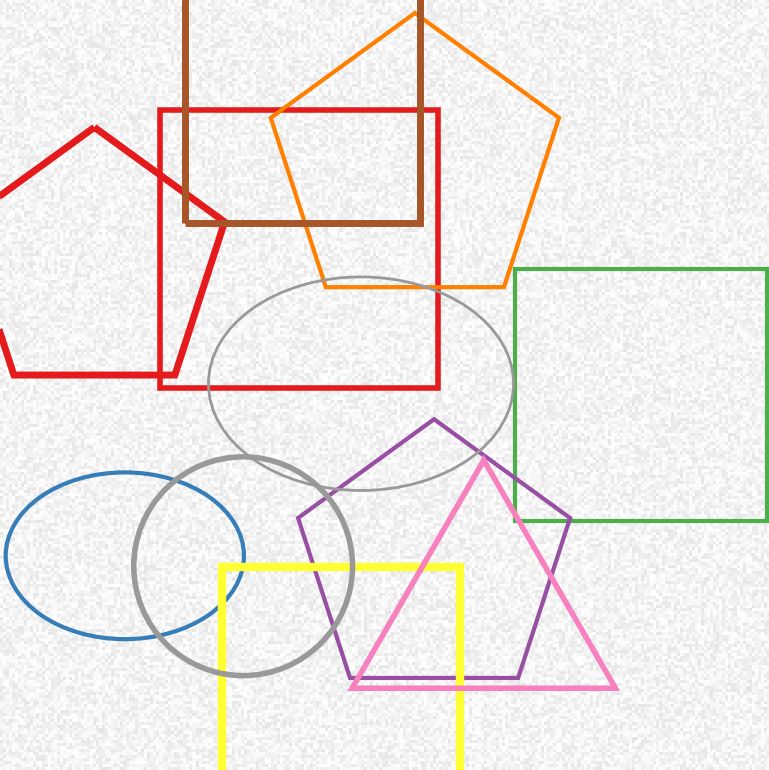[{"shape": "pentagon", "thickness": 2.5, "radius": 0.89, "center": [0.123, 0.657]}, {"shape": "square", "thickness": 2, "radius": 0.9, "center": [0.388, 0.677]}, {"shape": "oval", "thickness": 1.5, "radius": 0.77, "center": [0.162, 0.278]}, {"shape": "square", "thickness": 1.5, "radius": 0.82, "center": [0.833, 0.487]}, {"shape": "pentagon", "thickness": 1.5, "radius": 0.93, "center": [0.564, 0.27]}, {"shape": "pentagon", "thickness": 1.5, "radius": 0.98, "center": [0.539, 0.786]}, {"shape": "square", "thickness": 3, "radius": 0.77, "center": [0.443, 0.11]}, {"shape": "square", "thickness": 2.5, "radius": 0.76, "center": [0.393, 0.862]}, {"shape": "triangle", "thickness": 2, "radius": 0.99, "center": [0.628, 0.205]}, {"shape": "circle", "thickness": 2, "radius": 0.71, "center": [0.316, 0.265]}, {"shape": "oval", "thickness": 1, "radius": 0.99, "center": [0.469, 0.502]}]